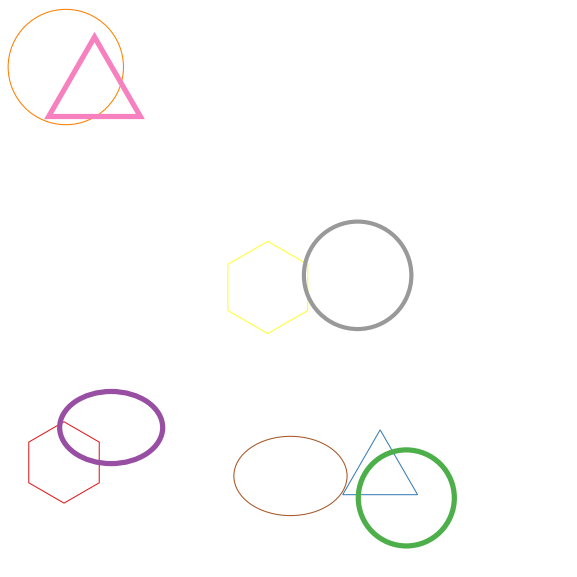[{"shape": "hexagon", "thickness": 0.5, "radius": 0.35, "center": [0.111, 0.198]}, {"shape": "triangle", "thickness": 0.5, "radius": 0.37, "center": [0.658, 0.18]}, {"shape": "circle", "thickness": 2.5, "radius": 0.42, "center": [0.704, 0.137]}, {"shape": "oval", "thickness": 2.5, "radius": 0.45, "center": [0.193, 0.259]}, {"shape": "circle", "thickness": 0.5, "radius": 0.5, "center": [0.114, 0.883]}, {"shape": "hexagon", "thickness": 0.5, "radius": 0.4, "center": [0.464, 0.501]}, {"shape": "oval", "thickness": 0.5, "radius": 0.49, "center": [0.503, 0.175]}, {"shape": "triangle", "thickness": 2.5, "radius": 0.46, "center": [0.164, 0.843]}, {"shape": "circle", "thickness": 2, "radius": 0.47, "center": [0.619, 0.522]}]